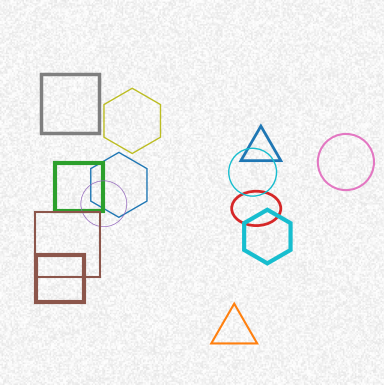[{"shape": "hexagon", "thickness": 1, "radius": 0.42, "center": [0.309, 0.52]}, {"shape": "triangle", "thickness": 2, "radius": 0.3, "center": [0.678, 0.613]}, {"shape": "triangle", "thickness": 1.5, "radius": 0.34, "center": [0.608, 0.142]}, {"shape": "square", "thickness": 3, "radius": 0.31, "center": [0.204, 0.514]}, {"shape": "oval", "thickness": 2, "radius": 0.32, "center": [0.666, 0.459]}, {"shape": "circle", "thickness": 0.5, "radius": 0.3, "center": [0.27, 0.471]}, {"shape": "square", "thickness": 1.5, "radius": 0.42, "center": [0.174, 0.365]}, {"shape": "square", "thickness": 3, "radius": 0.31, "center": [0.156, 0.276]}, {"shape": "circle", "thickness": 1.5, "radius": 0.36, "center": [0.898, 0.579]}, {"shape": "square", "thickness": 2.5, "radius": 0.38, "center": [0.182, 0.731]}, {"shape": "hexagon", "thickness": 1, "radius": 0.42, "center": [0.343, 0.686]}, {"shape": "hexagon", "thickness": 3, "radius": 0.35, "center": [0.694, 0.386]}, {"shape": "circle", "thickness": 1, "radius": 0.31, "center": [0.656, 0.553]}]